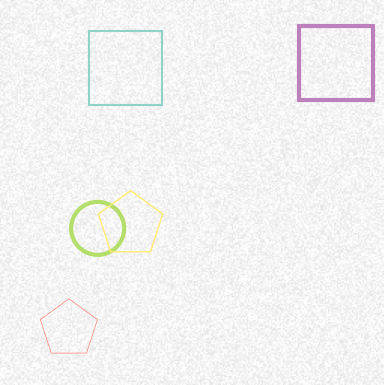[{"shape": "square", "thickness": 1.5, "radius": 0.48, "center": [0.326, 0.824]}, {"shape": "pentagon", "thickness": 0.5, "radius": 0.39, "center": [0.179, 0.146]}, {"shape": "circle", "thickness": 3, "radius": 0.34, "center": [0.254, 0.407]}, {"shape": "square", "thickness": 3, "radius": 0.48, "center": [0.873, 0.837]}, {"shape": "pentagon", "thickness": 1, "radius": 0.44, "center": [0.339, 0.417]}]